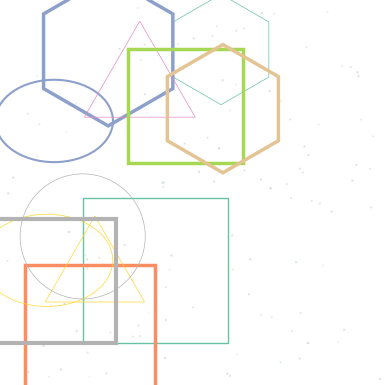[{"shape": "hexagon", "thickness": 0.5, "radius": 0.72, "center": [0.574, 0.871]}, {"shape": "square", "thickness": 1, "radius": 0.94, "center": [0.403, 0.296]}, {"shape": "square", "thickness": 2.5, "radius": 0.84, "center": [0.234, 0.143]}, {"shape": "oval", "thickness": 1.5, "radius": 0.76, "center": [0.141, 0.686]}, {"shape": "hexagon", "thickness": 2.5, "radius": 0.97, "center": [0.281, 0.867]}, {"shape": "triangle", "thickness": 0.5, "radius": 0.83, "center": [0.363, 0.779]}, {"shape": "square", "thickness": 2.5, "radius": 0.74, "center": [0.482, 0.724]}, {"shape": "oval", "thickness": 0.5, "radius": 0.86, "center": [0.122, 0.324]}, {"shape": "triangle", "thickness": 0.5, "radius": 0.75, "center": [0.247, 0.29]}, {"shape": "hexagon", "thickness": 2.5, "radius": 0.83, "center": [0.579, 0.718]}, {"shape": "square", "thickness": 3, "radius": 0.8, "center": [0.141, 0.269]}, {"shape": "circle", "thickness": 0.5, "radius": 0.81, "center": [0.215, 0.386]}]